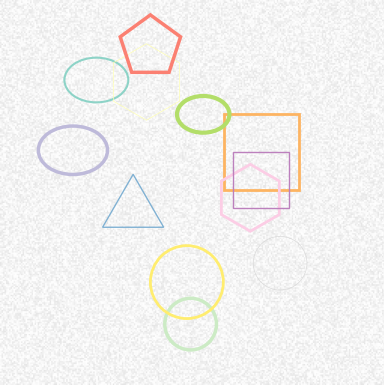[{"shape": "oval", "thickness": 1.5, "radius": 0.41, "center": [0.25, 0.792]}, {"shape": "hexagon", "thickness": 0.5, "radius": 0.5, "center": [0.38, 0.787]}, {"shape": "oval", "thickness": 2.5, "radius": 0.45, "center": [0.189, 0.61]}, {"shape": "pentagon", "thickness": 2.5, "radius": 0.41, "center": [0.391, 0.879]}, {"shape": "triangle", "thickness": 1, "radius": 0.46, "center": [0.346, 0.456]}, {"shape": "square", "thickness": 2, "radius": 0.49, "center": [0.679, 0.605]}, {"shape": "oval", "thickness": 3, "radius": 0.34, "center": [0.528, 0.703]}, {"shape": "hexagon", "thickness": 2, "radius": 0.43, "center": [0.65, 0.486]}, {"shape": "circle", "thickness": 0.5, "radius": 0.35, "center": [0.728, 0.316]}, {"shape": "square", "thickness": 1, "radius": 0.36, "center": [0.679, 0.532]}, {"shape": "circle", "thickness": 2.5, "radius": 0.34, "center": [0.495, 0.158]}, {"shape": "circle", "thickness": 2, "radius": 0.47, "center": [0.485, 0.267]}]